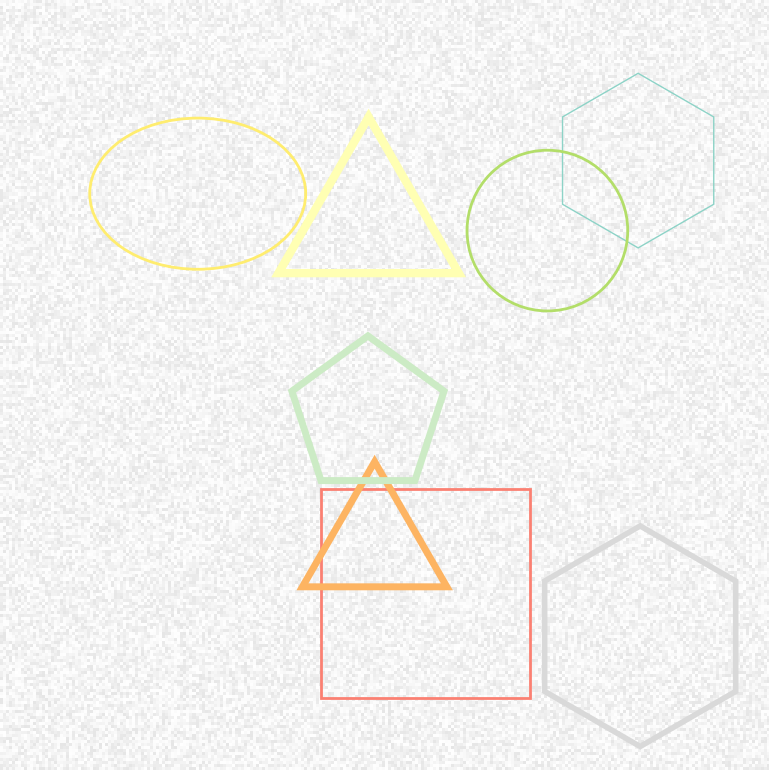[{"shape": "hexagon", "thickness": 0.5, "radius": 0.57, "center": [0.829, 0.791]}, {"shape": "triangle", "thickness": 3, "radius": 0.68, "center": [0.479, 0.713]}, {"shape": "square", "thickness": 1, "radius": 0.68, "center": [0.553, 0.229]}, {"shape": "triangle", "thickness": 2.5, "radius": 0.54, "center": [0.487, 0.292]}, {"shape": "circle", "thickness": 1, "radius": 0.52, "center": [0.711, 0.701]}, {"shape": "hexagon", "thickness": 2, "radius": 0.72, "center": [0.831, 0.174]}, {"shape": "pentagon", "thickness": 2.5, "radius": 0.52, "center": [0.478, 0.46]}, {"shape": "oval", "thickness": 1, "radius": 0.7, "center": [0.257, 0.748]}]